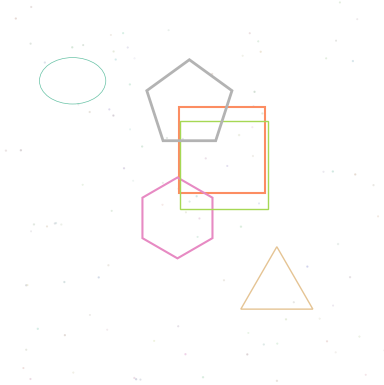[{"shape": "oval", "thickness": 0.5, "radius": 0.43, "center": [0.189, 0.79]}, {"shape": "square", "thickness": 1.5, "radius": 0.56, "center": [0.577, 0.609]}, {"shape": "hexagon", "thickness": 1.5, "radius": 0.53, "center": [0.461, 0.434]}, {"shape": "square", "thickness": 1, "radius": 0.57, "center": [0.581, 0.571]}, {"shape": "triangle", "thickness": 1, "radius": 0.54, "center": [0.719, 0.251]}, {"shape": "pentagon", "thickness": 2, "radius": 0.58, "center": [0.492, 0.729]}]